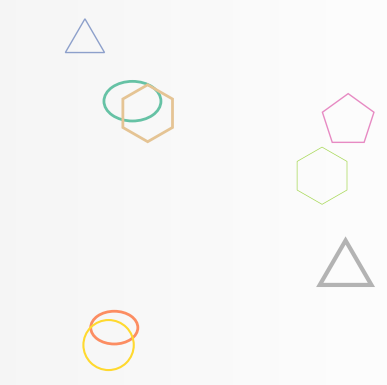[{"shape": "oval", "thickness": 2, "radius": 0.37, "center": [0.342, 0.737]}, {"shape": "oval", "thickness": 2, "radius": 0.3, "center": [0.295, 0.149]}, {"shape": "triangle", "thickness": 1, "radius": 0.29, "center": [0.219, 0.893]}, {"shape": "pentagon", "thickness": 1, "radius": 0.35, "center": [0.899, 0.687]}, {"shape": "hexagon", "thickness": 0.5, "radius": 0.37, "center": [0.831, 0.544]}, {"shape": "circle", "thickness": 1.5, "radius": 0.32, "center": [0.28, 0.104]}, {"shape": "hexagon", "thickness": 2, "radius": 0.37, "center": [0.381, 0.706]}, {"shape": "triangle", "thickness": 3, "radius": 0.38, "center": [0.892, 0.298]}]